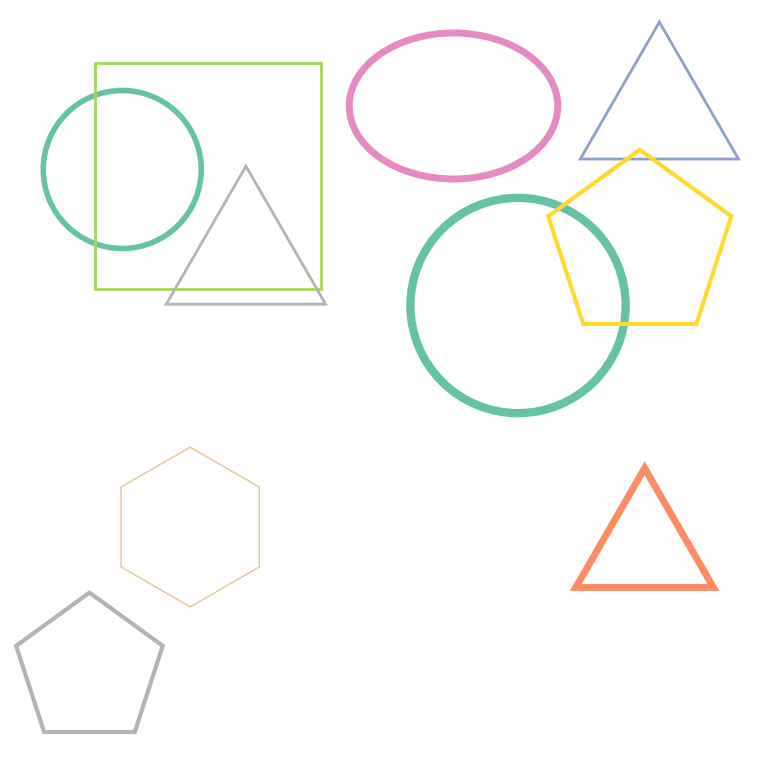[{"shape": "circle", "thickness": 2, "radius": 0.51, "center": [0.159, 0.78]}, {"shape": "circle", "thickness": 3, "radius": 0.7, "center": [0.673, 0.603]}, {"shape": "triangle", "thickness": 2.5, "radius": 0.52, "center": [0.837, 0.289]}, {"shape": "triangle", "thickness": 1, "radius": 0.59, "center": [0.856, 0.853]}, {"shape": "oval", "thickness": 2.5, "radius": 0.68, "center": [0.589, 0.862]}, {"shape": "square", "thickness": 1, "radius": 0.73, "center": [0.271, 0.771]}, {"shape": "pentagon", "thickness": 1.5, "radius": 0.63, "center": [0.831, 0.68]}, {"shape": "hexagon", "thickness": 0.5, "radius": 0.52, "center": [0.247, 0.316]}, {"shape": "triangle", "thickness": 1, "radius": 0.6, "center": [0.319, 0.665]}, {"shape": "pentagon", "thickness": 1.5, "radius": 0.5, "center": [0.116, 0.13]}]